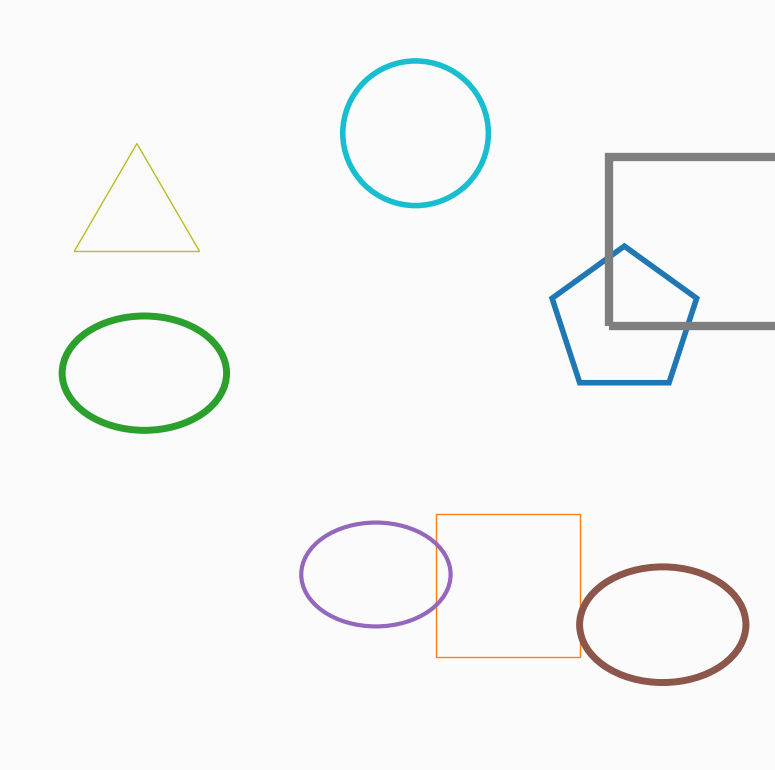[{"shape": "pentagon", "thickness": 2, "radius": 0.49, "center": [0.806, 0.582]}, {"shape": "square", "thickness": 0.5, "radius": 0.46, "center": [0.655, 0.24]}, {"shape": "oval", "thickness": 2.5, "radius": 0.53, "center": [0.186, 0.515]}, {"shape": "oval", "thickness": 1.5, "radius": 0.48, "center": [0.485, 0.254]}, {"shape": "oval", "thickness": 2.5, "radius": 0.54, "center": [0.855, 0.189]}, {"shape": "square", "thickness": 3, "radius": 0.55, "center": [0.896, 0.686]}, {"shape": "triangle", "thickness": 0.5, "radius": 0.47, "center": [0.177, 0.72]}, {"shape": "circle", "thickness": 2, "radius": 0.47, "center": [0.536, 0.827]}]